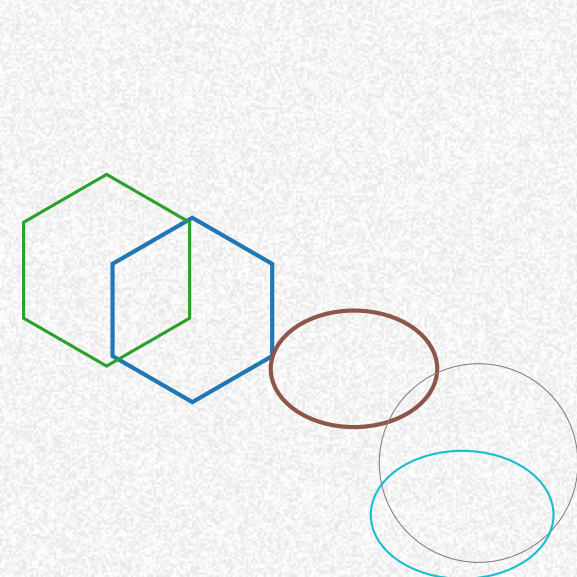[{"shape": "hexagon", "thickness": 2, "radius": 0.8, "center": [0.333, 0.462]}, {"shape": "hexagon", "thickness": 1.5, "radius": 0.83, "center": [0.185, 0.531]}, {"shape": "oval", "thickness": 2, "radius": 0.72, "center": [0.613, 0.36]}, {"shape": "circle", "thickness": 0.5, "radius": 0.86, "center": [0.829, 0.197]}, {"shape": "oval", "thickness": 1, "radius": 0.79, "center": [0.8, 0.108]}]